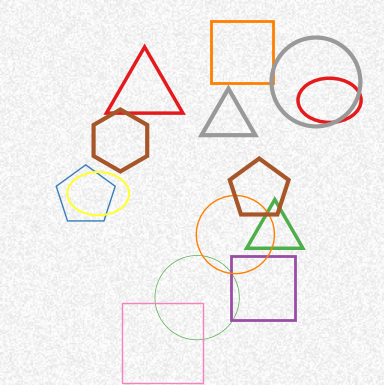[{"shape": "oval", "thickness": 2.5, "radius": 0.41, "center": [0.856, 0.739]}, {"shape": "triangle", "thickness": 2.5, "radius": 0.57, "center": [0.376, 0.763]}, {"shape": "pentagon", "thickness": 1, "radius": 0.4, "center": [0.223, 0.491]}, {"shape": "circle", "thickness": 0.5, "radius": 0.55, "center": [0.512, 0.227]}, {"shape": "triangle", "thickness": 2.5, "radius": 0.42, "center": [0.714, 0.397]}, {"shape": "square", "thickness": 2, "radius": 0.42, "center": [0.683, 0.252]}, {"shape": "circle", "thickness": 1, "radius": 0.51, "center": [0.611, 0.391]}, {"shape": "square", "thickness": 2, "radius": 0.4, "center": [0.63, 0.864]}, {"shape": "oval", "thickness": 1.5, "radius": 0.4, "center": [0.255, 0.497]}, {"shape": "pentagon", "thickness": 3, "radius": 0.4, "center": [0.673, 0.508]}, {"shape": "hexagon", "thickness": 3, "radius": 0.4, "center": [0.313, 0.635]}, {"shape": "square", "thickness": 1, "radius": 0.52, "center": [0.422, 0.108]}, {"shape": "triangle", "thickness": 3, "radius": 0.4, "center": [0.593, 0.689]}, {"shape": "circle", "thickness": 3, "radius": 0.58, "center": [0.821, 0.787]}]